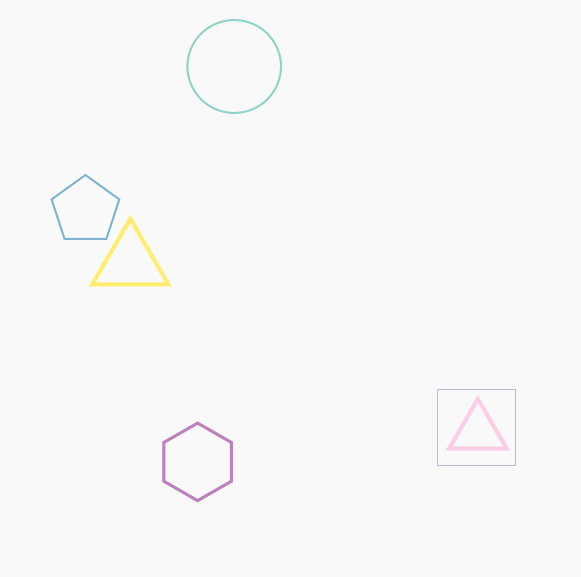[{"shape": "circle", "thickness": 1, "radius": 0.4, "center": [0.403, 0.884]}, {"shape": "square", "thickness": 0.5, "radius": 0.33, "center": [0.819, 0.26]}, {"shape": "pentagon", "thickness": 1, "radius": 0.31, "center": [0.147, 0.635]}, {"shape": "triangle", "thickness": 2, "radius": 0.29, "center": [0.822, 0.251]}, {"shape": "hexagon", "thickness": 1.5, "radius": 0.34, "center": [0.34, 0.199]}, {"shape": "triangle", "thickness": 2, "radius": 0.38, "center": [0.224, 0.545]}]